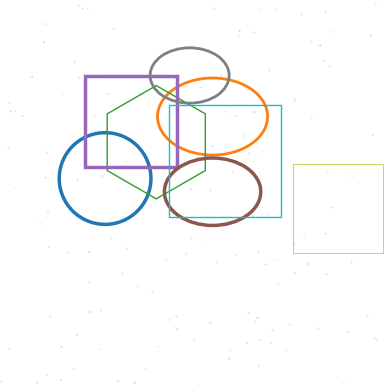[{"shape": "circle", "thickness": 2.5, "radius": 0.6, "center": [0.273, 0.536]}, {"shape": "oval", "thickness": 2, "radius": 0.71, "center": [0.552, 0.697]}, {"shape": "hexagon", "thickness": 1, "radius": 0.74, "center": [0.406, 0.631]}, {"shape": "square", "thickness": 2.5, "radius": 0.59, "center": [0.34, 0.684]}, {"shape": "oval", "thickness": 2.5, "radius": 0.63, "center": [0.552, 0.502]}, {"shape": "oval", "thickness": 2, "radius": 0.51, "center": [0.493, 0.804]}, {"shape": "square", "thickness": 0.5, "radius": 0.58, "center": [0.878, 0.459]}, {"shape": "square", "thickness": 1, "radius": 0.73, "center": [0.584, 0.583]}]